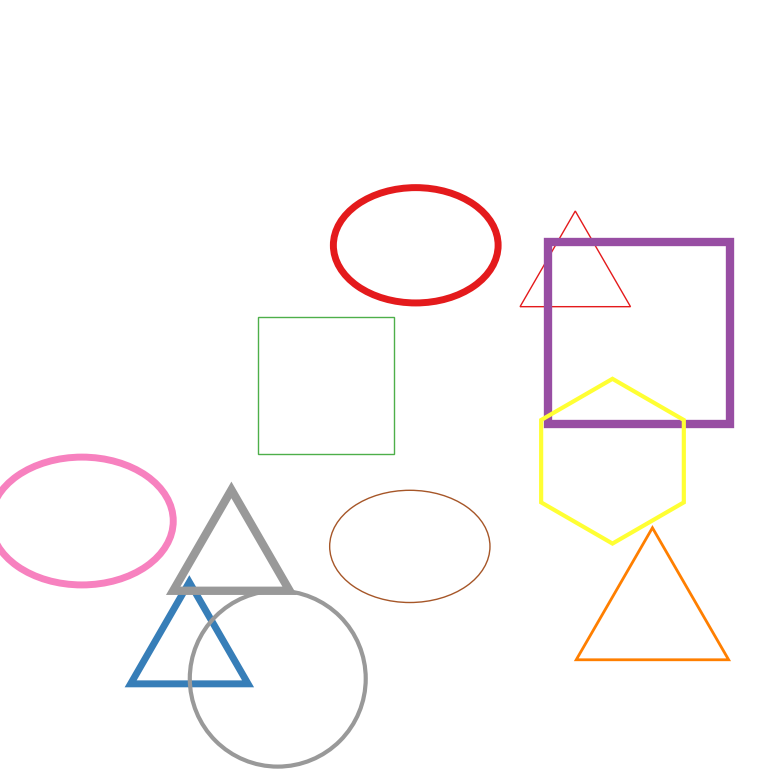[{"shape": "oval", "thickness": 2.5, "radius": 0.53, "center": [0.54, 0.681]}, {"shape": "triangle", "thickness": 0.5, "radius": 0.41, "center": [0.747, 0.643]}, {"shape": "triangle", "thickness": 2.5, "radius": 0.44, "center": [0.246, 0.156]}, {"shape": "square", "thickness": 0.5, "radius": 0.44, "center": [0.424, 0.499]}, {"shape": "square", "thickness": 3, "radius": 0.59, "center": [0.83, 0.568]}, {"shape": "triangle", "thickness": 1, "radius": 0.57, "center": [0.847, 0.2]}, {"shape": "hexagon", "thickness": 1.5, "radius": 0.53, "center": [0.795, 0.401]}, {"shape": "oval", "thickness": 0.5, "radius": 0.52, "center": [0.532, 0.29]}, {"shape": "oval", "thickness": 2.5, "radius": 0.59, "center": [0.106, 0.323]}, {"shape": "triangle", "thickness": 3, "radius": 0.44, "center": [0.301, 0.276]}, {"shape": "circle", "thickness": 1.5, "radius": 0.57, "center": [0.361, 0.119]}]